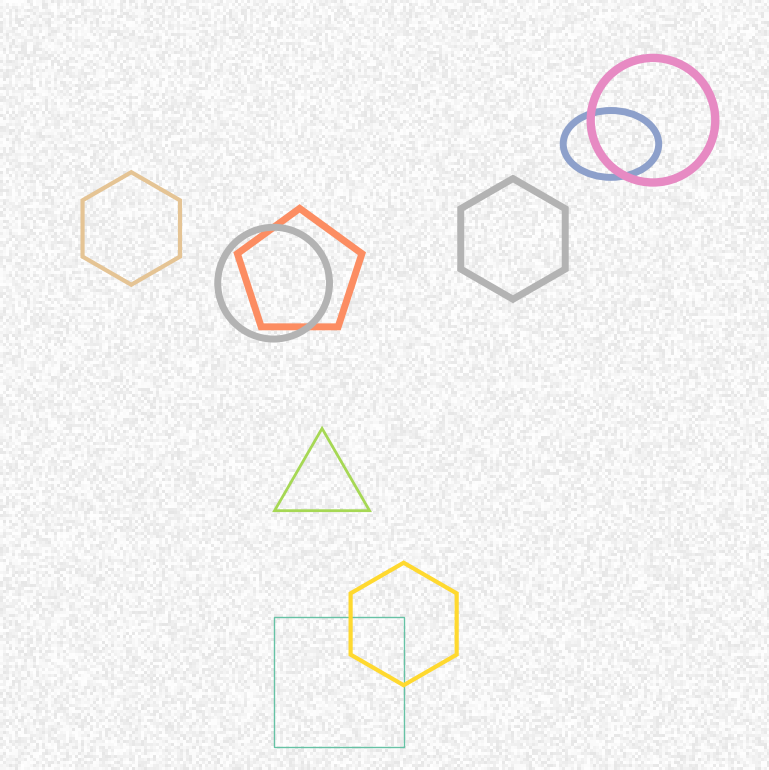[{"shape": "square", "thickness": 0.5, "radius": 0.42, "center": [0.44, 0.114]}, {"shape": "pentagon", "thickness": 2.5, "radius": 0.43, "center": [0.389, 0.644]}, {"shape": "oval", "thickness": 2.5, "radius": 0.31, "center": [0.793, 0.813]}, {"shape": "circle", "thickness": 3, "radius": 0.4, "center": [0.848, 0.844]}, {"shape": "triangle", "thickness": 1, "radius": 0.36, "center": [0.418, 0.372]}, {"shape": "hexagon", "thickness": 1.5, "radius": 0.4, "center": [0.524, 0.19]}, {"shape": "hexagon", "thickness": 1.5, "radius": 0.37, "center": [0.17, 0.703]}, {"shape": "circle", "thickness": 2.5, "radius": 0.36, "center": [0.355, 0.632]}, {"shape": "hexagon", "thickness": 2.5, "radius": 0.39, "center": [0.666, 0.69]}]